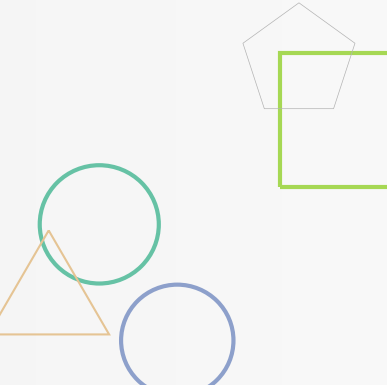[{"shape": "circle", "thickness": 3, "radius": 0.77, "center": [0.256, 0.417]}, {"shape": "circle", "thickness": 3, "radius": 0.73, "center": [0.457, 0.116]}, {"shape": "square", "thickness": 3, "radius": 0.88, "center": [0.898, 0.688]}, {"shape": "triangle", "thickness": 1.5, "radius": 0.9, "center": [0.126, 0.221]}, {"shape": "pentagon", "thickness": 0.5, "radius": 0.76, "center": [0.771, 0.841]}]